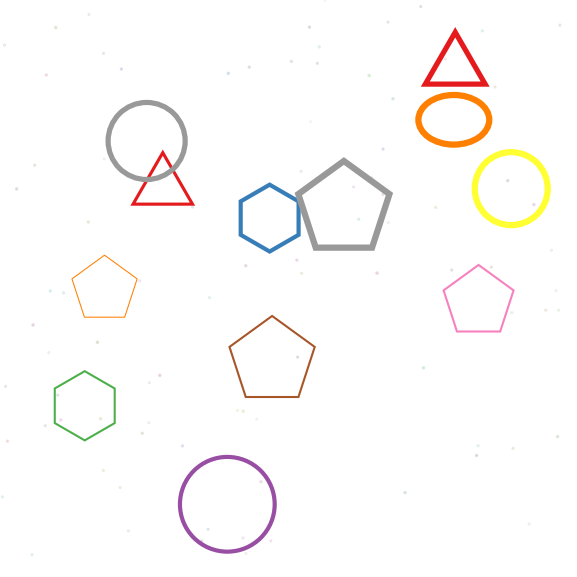[{"shape": "triangle", "thickness": 2.5, "radius": 0.3, "center": [0.788, 0.883]}, {"shape": "triangle", "thickness": 1.5, "radius": 0.3, "center": [0.282, 0.675]}, {"shape": "hexagon", "thickness": 2, "radius": 0.29, "center": [0.467, 0.621]}, {"shape": "hexagon", "thickness": 1, "radius": 0.3, "center": [0.147, 0.296]}, {"shape": "circle", "thickness": 2, "radius": 0.41, "center": [0.394, 0.126]}, {"shape": "pentagon", "thickness": 0.5, "radius": 0.3, "center": [0.181, 0.498]}, {"shape": "oval", "thickness": 3, "radius": 0.31, "center": [0.786, 0.792]}, {"shape": "circle", "thickness": 3, "radius": 0.32, "center": [0.885, 0.672]}, {"shape": "pentagon", "thickness": 1, "radius": 0.39, "center": [0.471, 0.374]}, {"shape": "pentagon", "thickness": 1, "radius": 0.32, "center": [0.829, 0.477]}, {"shape": "circle", "thickness": 2.5, "radius": 0.33, "center": [0.254, 0.755]}, {"shape": "pentagon", "thickness": 3, "radius": 0.41, "center": [0.595, 0.637]}]